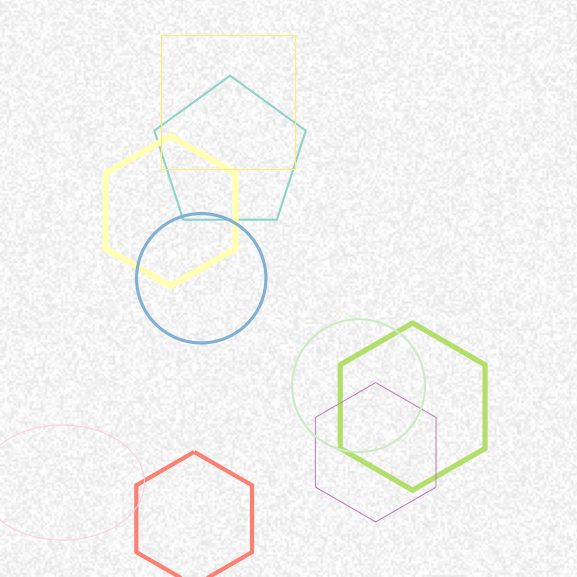[{"shape": "pentagon", "thickness": 1, "radius": 0.69, "center": [0.398, 0.73]}, {"shape": "hexagon", "thickness": 3, "radius": 0.65, "center": [0.295, 0.634]}, {"shape": "hexagon", "thickness": 2, "radius": 0.58, "center": [0.336, 0.101]}, {"shape": "circle", "thickness": 1.5, "radius": 0.56, "center": [0.348, 0.517]}, {"shape": "hexagon", "thickness": 2.5, "radius": 0.72, "center": [0.714, 0.295]}, {"shape": "oval", "thickness": 0.5, "radius": 0.71, "center": [0.108, 0.164]}, {"shape": "hexagon", "thickness": 0.5, "radius": 0.6, "center": [0.651, 0.216]}, {"shape": "circle", "thickness": 1, "radius": 0.58, "center": [0.621, 0.331]}, {"shape": "square", "thickness": 0.5, "radius": 0.58, "center": [0.394, 0.822]}]